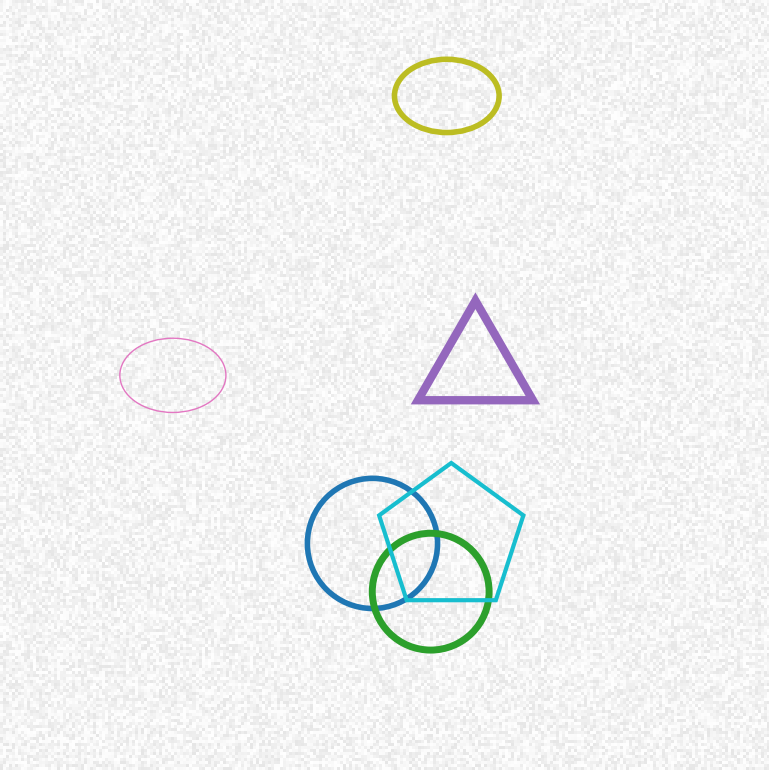[{"shape": "circle", "thickness": 2, "radius": 0.42, "center": [0.484, 0.294]}, {"shape": "circle", "thickness": 2.5, "radius": 0.38, "center": [0.559, 0.232]}, {"shape": "triangle", "thickness": 3, "radius": 0.43, "center": [0.617, 0.523]}, {"shape": "oval", "thickness": 0.5, "radius": 0.34, "center": [0.225, 0.513]}, {"shape": "oval", "thickness": 2, "radius": 0.34, "center": [0.58, 0.875]}, {"shape": "pentagon", "thickness": 1.5, "radius": 0.49, "center": [0.586, 0.3]}]